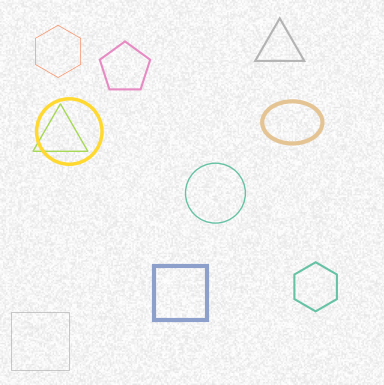[{"shape": "hexagon", "thickness": 1.5, "radius": 0.32, "center": [0.82, 0.255]}, {"shape": "circle", "thickness": 1, "radius": 0.39, "center": [0.56, 0.498]}, {"shape": "hexagon", "thickness": 0.5, "radius": 0.34, "center": [0.151, 0.867]}, {"shape": "square", "thickness": 3, "radius": 0.35, "center": [0.469, 0.24]}, {"shape": "pentagon", "thickness": 1.5, "radius": 0.34, "center": [0.325, 0.824]}, {"shape": "triangle", "thickness": 1, "radius": 0.41, "center": [0.157, 0.648]}, {"shape": "circle", "thickness": 2.5, "radius": 0.42, "center": [0.18, 0.658]}, {"shape": "oval", "thickness": 3, "radius": 0.39, "center": [0.759, 0.682]}, {"shape": "triangle", "thickness": 1.5, "radius": 0.37, "center": [0.727, 0.879]}, {"shape": "square", "thickness": 0.5, "radius": 0.38, "center": [0.104, 0.114]}]